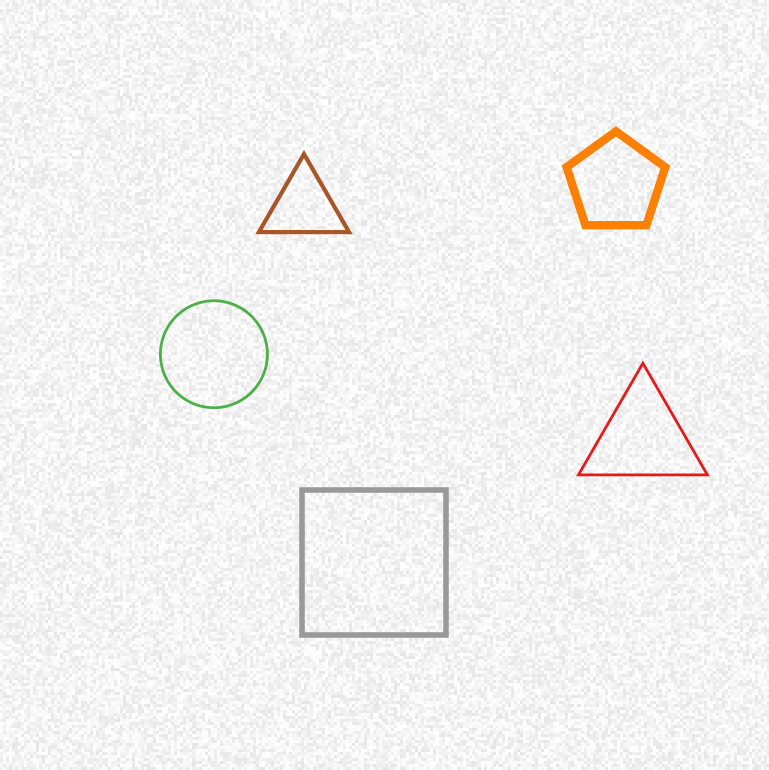[{"shape": "triangle", "thickness": 1, "radius": 0.48, "center": [0.835, 0.432]}, {"shape": "circle", "thickness": 1, "radius": 0.35, "center": [0.278, 0.54]}, {"shape": "pentagon", "thickness": 3, "radius": 0.34, "center": [0.8, 0.762]}, {"shape": "triangle", "thickness": 1.5, "radius": 0.34, "center": [0.395, 0.732]}, {"shape": "square", "thickness": 2, "radius": 0.47, "center": [0.486, 0.269]}]